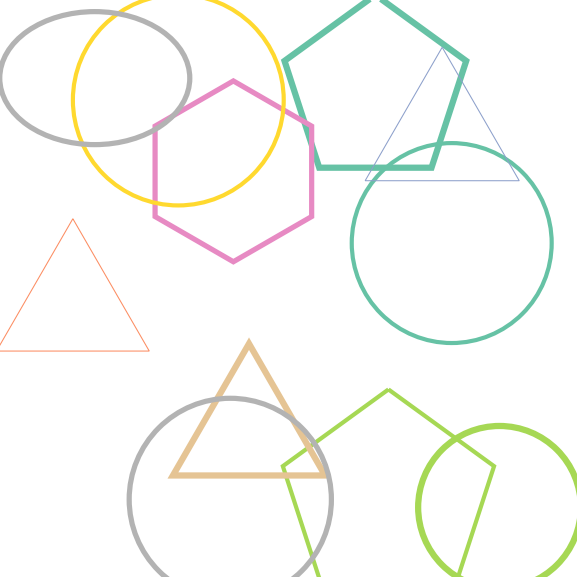[{"shape": "pentagon", "thickness": 3, "radius": 0.83, "center": [0.65, 0.843]}, {"shape": "circle", "thickness": 2, "radius": 0.87, "center": [0.782, 0.578]}, {"shape": "triangle", "thickness": 0.5, "radius": 0.76, "center": [0.126, 0.468]}, {"shape": "triangle", "thickness": 0.5, "radius": 0.77, "center": [0.766, 0.763]}, {"shape": "hexagon", "thickness": 2.5, "radius": 0.78, "center": [0.404, 0.702]}, {"shape": "circle", "thickness": 3, "radius": 0.7, "center": [0.865, 0.121]}, {"shape": "pentagon", "thickness": 2, "radius": 0.96, "center": [0.673, 0.132]}, {"shape": "circle", "thickness": 2, "radius": 0.91, "center": [0.309, 0.826]}, {"shape": "triangle", "thickness": 3, "radius": 0.76, "center": [0.431, 0.252]}, {"shape": "oval", "thickness": 2.5, "radius": 0.82, "center": [0.164, 0.864]}, {"shape": "circle", "thickness": 2.5, "radius": 0.88, "center": [0.399, 0.134]}]